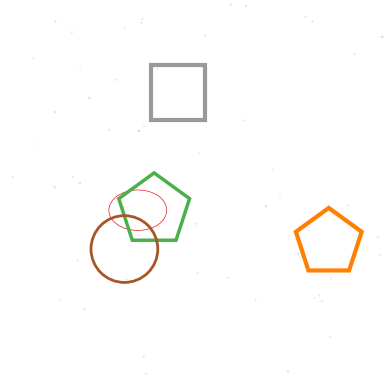[{"shape": "oval", "thickness": 0.5, "radius": 0.38, "center": [0.358, 0.454]}, {"shape": "pentagon", "thickness": 2.5, "radius": 0.48, "center": [0.4, 0.454]}, {"shape": "pentagon", "thickness": 3, "radius": 0.45, "center": [0.854, 0.37]}, {"shape": "circle", "thickness": 2, "radius": 0.43, "center": [0.323, 0.353]}, {"shape": "square", "thickness": 3, "radius": 0.35, "center": [0.462, 0.76]}]